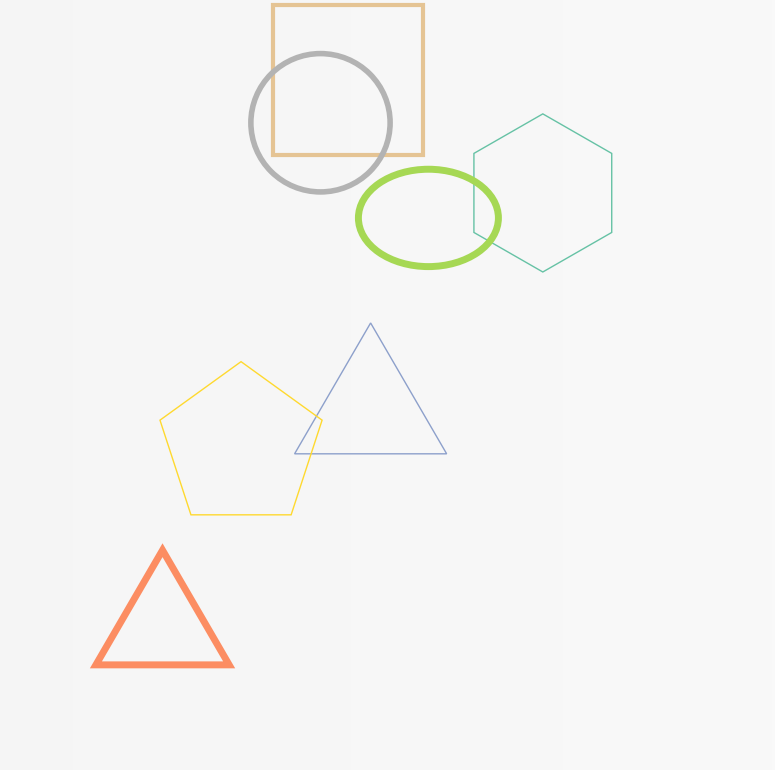[{"shape": "hexagon", "thickness": 0.5, "radius": 0.51, "center": [0.7, 0.749]}, {"shape": "triangle", "thickness": 2.5, "radius": 0.5, "center": [0.21, 0.186]}, {"shape": "triangle", "thickness": 0.5, "radius": 0.57, "center": [0.478, 0.467]}, {"shape": "oval", "thickness": 2.5, "radius": 0.45, "center": [0.553, 0.717]}, {"shape": "pentagon", "thickness": 0.5, "radius": 0.55, "center": [0.311, 0.42]}, {"shape": "square", "thickness": 1.5, "radius": 0.49, "center": [0.449, 0.896]}, {"shape": "circle", "thickness": 2, "radius": 0.45, "center": [0.414, 0.841]}]